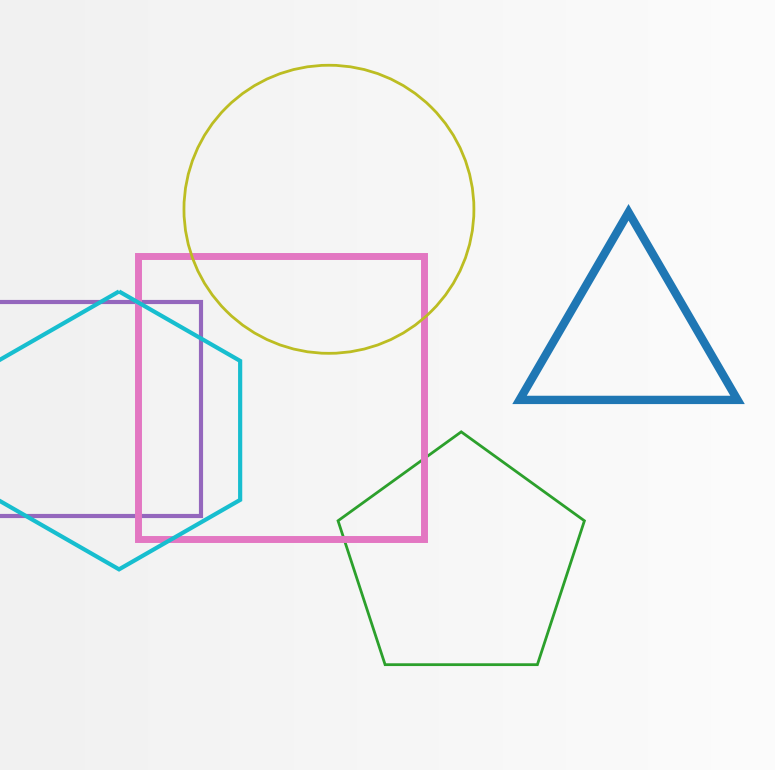[{"shape": "triangle", "thickness": 3, "radius": 0.81, "center": [0.811, 0.562]}, {"shape": "pentagon", "thickness": 1, "radius": 0.84, "center": [0.595, 0.272]}, {"shape": "square", "thickness": 1.5, "radius": 0.7, "center": [0.12, 0.469]}, {"shape": "square", "thickness": 2.5, "radius": 0.92, "center": [0.363, 0.484]}, {"shape": "circle", "thickness": 1, "radius": 0.94, "center": [0.424, 0.728]}, {"shape": "hexagon", "thickness": 1.5, "radius": 0.9, "center": [0.154, 0.441]}]